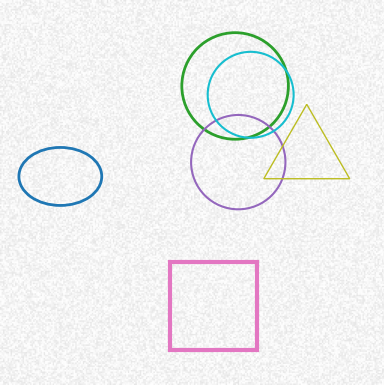[{"shape": "oval", "thickness": 2, "radius": 0.54, "center": [0.157, 0.542]}, {"shape": "circle", "thickness": 2, "radius": 0.69, "center": [0.611, 0.777]}, {"shape": "circle", "thickness": 1.5, "radius": 0.61, "center": [0.619, 0.579]}, {"shape": "square", "thickness": 3, "radius": 0.57, "center": [0.554, 0.205]}, {"shape": "triangle", "thickness": 1, "radius": 0.64, "center": [0.797, 0.6]}, {"shape": "circle", "thickness": 1.5, "radius": 0.56, "center": [0.651, 0.754]}]